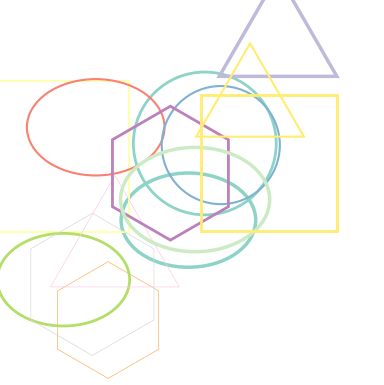[{"shape": "circle", "thickness": 2, "radius": 0.93, "center": [0.532, 0.627]}, {"shape": "oval", "thickness": 2.5, "radius": 0.87, "center": [0.489, 0.428]}, {"shape": "square", "thickness": 1.5, "radius": 0.98, "center": [0.137, 0.594]}, {"shape": "triangle", "thickness": 2.5, "radius": 0.88, "center": [0.722, 0.89]}, {"shape": "oval", "thickness": 1.5, "radius": 0.89, "center": [0.249, 0.669]}, {"shape": "circle", "thickness": 1.5, "radius": 0.77, "center": [0.573, 0.623]}, {"shape": "hexagon", "thickness": 0.5, "radius": 0.76, "center": [0.281, 0.169]}, {"shape": "oval", "thickness": 2, "radius": 0.86, "center": [0.165, 0.274]}, {"shape": "triangle", "thickness": 0.5, "radius": 0.97, "center": [0.298, 0.351]}, {"shape": "hexagon", "thickness": 0.5, "radius": 0.92, "center": [0.24, 0.261]}, {"shape": "hexagon", "thickness": 2, "radius": 0.87, "center": [0.443, 0.55]}, {"shape": "oval", "thickness": 2.5, "radius": 0.97, "center": [0.507, 0.482]}, {"shape": "triangle", "thickness": 1.5, "radius": 0.81, "center": [0.65, 0.726]}, {"shape": "square", "thickness": 2, "radius": 0.88, "center": [0.698, 0.578]}]